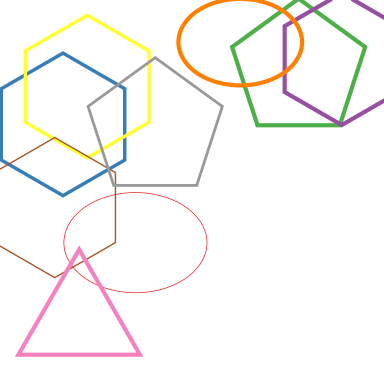[{"shape": "oval", "thickness": 0.5, "radius": 0.93, "center": [0.352, 0.37]}, {"shape": "hexagon", "thickness": 2.5, "radius": 0.93, "center": [0.164, 0.677]}, {"shape": "pentagon", "thickness": 3, "radius": 0.91, "center": [0.776, 0.822]}, {"shape": "hexagon", "thickness": 3, "radius": 0.86, "center": [0.888, 0.847]}, {"shape": "oval", "thickness": 3, "radius": 0.8, "center": [0.624, 0.891]}, {"shape": "hexagon", "thickness": 2.5, "radius": 0.93, "center": [0.226, 0.775]}, {"shape": "hexagon", "thickness": 1, "radius": 0.91, "center": [0.142, 0.461]}, {"shape": "triangle", "thickness": 3, "radius": 0.91, "center": [0.206, 0.17]}, {"shape": "pentagon", "thickness": 2, "radius": 0.92, "center": [0.403, 0.667]}]